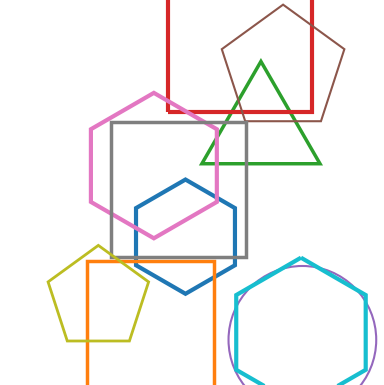[{"shape": "hexagon", "thickness": 3, "radius": 0.74, "center": [0.482, 0.385]}, {"shape": "square", "thickness": 2.5, "radius": 0.83, "center": [0.391, 0.157]}, {"shape": "triangle", "thickness": 2.5, "radius": 0.89, "center": [0.678, 0.663]}, {"shape": "square", "thickness": 3, "radius": 0.93, "center": [0.623, 0.896]}, {"shape": "circle", "thickness": 1.5, "radius": 0.96, "center": [0.785, 0.117]}, {"shape": "pentagon", "thickness": 1.5, "radius": 0.84, "center": [0.735, 0.821]}, {"shape": "hexagon", "thickness": 3, "radius": 0.94, "center": [0.4, 0.57]}, {"shape": "square", "thickness": 2.5, "radius": 0.88, "center": [0.464, 0.507]}, {"shape": "pentagon", "thickness": 2, "radius": 0.69, "center": [0.255, 0.225]}, {"shape": "hexagon", "thickness": 3, "radius": 0.97, "center": [0.782, 0.137]}]